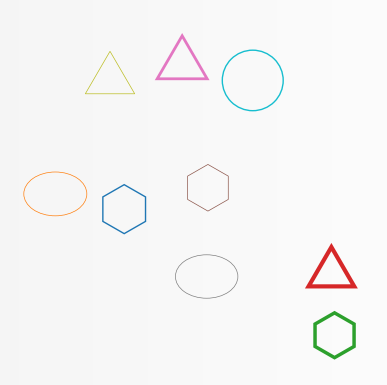[{"shape": "hexagon", "thickness": 1, "radius": 0.32, "center": [0.32, 0.457]}, {"shape": "oval", "thickness": 0.5, "radius": 0.41, "center": [0.143, 0.496]}, {"shape": "hexagon", "thickness": 2.5, "radius": 0.29, "center": [0.863, 0.129]}, {"shape": "triangle", "thickness": 3, "radius": 0.34, "center": [0.855, 0.29]}, {"shape": "hexagon", "thickness": 0.5, "radius": 0.3, "center": [0.537, 0.512]}, {"shape": "triangle", "thickness": 2, "radius": 0.37, "center": [0.47, 0.833]}, {"shape": "oval", "thickness": 0.5, "radius": 0.4, "center": [0.533, 0.282]}, {"shape": "triangle", "thickness": 0.5, "radius": 0.37, "center": [0.284, 0.793]}, {"shape": "circle", "thickness": 1, "radius": 0.39, "center": [0.652, 0.791]}]